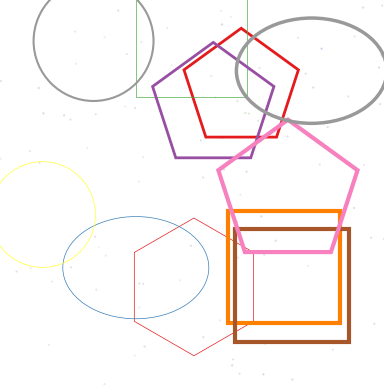[{"shape": "pentagon", "thickness": 2, "radius": 0.78, "center": [0.626, 0.77]}, {"shape": "hexagon", "thickness": 0.5, "radius": 0.89, "center": [0.504, 0.255]}, {"shape": "oval", "thickness": 0.5, "radius": 0.95, "center": [0.353, 0.305]}, {"shape": "square", "thickness": 0.5, "radius": 0.72, "center": [0.497, 0.893]}, {"shape": "pentagon", "thickness": 2, "radius": 0.83, "center": [0.554, 0.724]}, {"shape": "square", "thickness": 3, "radius": 0.73, "center": [0.738, 0.307]}, {"shape": "circle", "thickness": 0.5, "radius": 0.69, "center": [0.111, 0.443]}, {"shape": "square", "thickness": 3, "radius": 0.74, "center": [0.759, 0.259]}, {"shape": "pentagon", "thickness": 3, "radius": 0.95, "center": [0.748, 0.499]}, {"shape": "oval", "thickness": 2.5, "radius": 0.98, "center": [0.809, 0.816]}, {"shape": "circle", "thickness": 1.5, "radius": 0.78, "center": [0.243, 0.893]}]